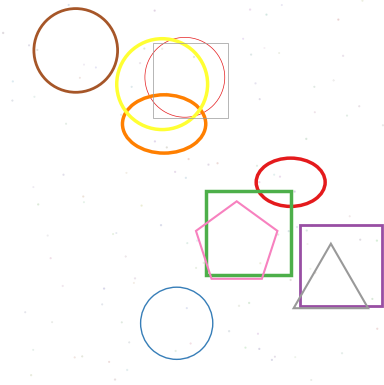[{"shape": "oval", "thickness": 2.5, "radius": 0.45, "center": [0.755, 0.527]}, {"shape": "circle", "thickness": 0.5, "radius": 0.52, "center": [0.48, 0.799]}, {"shape": "circle", "thickness": 1, "radius": 0.47, "center": [0.459, 0.16]}, {"shape": "square", "thickness": 2.5, "radius": 0.55, "center": [0.645, 0.395]}, {"shape": "square", "thickness": 2, "radius": 0.53, "center": [0.886, 0.311]}, {"shape": "oval", "thickness": 2.5, "radius": 0.54, "center": [0.426, 0.678]}, {"shape": "circle", "thickness": 2.5, "radius": 0.59, "center": [0.421, 0.781]}, {"shape": "circle", "thickness": 2, "radius": 0.54, "center": [0.197, 0.869]}, {"shape": "pentagon", "thickness": 1.5, "radius": 0.56, "center": [0.615, 0.366]}, {"shape": "triangle", "thickness": 1.5, "radius": 0.56, "center": [0.859, 0.255]}, {"shape": "square", "thickness": 0.5, "radius": 0.49, "center": [0.496, 0.79]}]